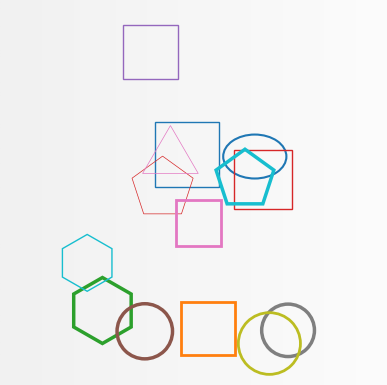[{"shape": "oval", "thickness": 1.5, "radius": 0.41, "center": [0.658, 0.593]}, {"shape": "square", "thickness": 1, "radius": 0.42, "center": [0.483, 0.599]}, {"shape": "square", "thickness": 2, "radius": 0.35, "center": [0.537, 0.146]}, {"shape": "hexagon", "thickness": 2.5, "radius": 0.43, "center": [0.264, 0.194]}, {"shape": "pentagon", "thickness": 0.5, "radius": 0.41, "center": [0.42, 0.512]}, {"shape": "square", "thickness": 1, "radius": 0.38, "center": [0.678, 0.534]}, {"shape": "square", "thickness": 1, "radius": 0.35, "center": [0.388, 0.864]}, {"shape": "circle", "thickness": 2.5, "radius": 0.36, "center": [0.374, 0.14]}, {"shape": "square", "thickness": 2, "radius": 0.29, "center": [0.513, 0.421]}, {"shape": "triangle", "thickness": 0.5, "radius": 0.41, "center": [0.44, 0.591]}, {"shape": "circle", "thickness": 2.5, "radius": 0.34, "center": [0.743, 0.142]}, {"shape": "circle", "thickness": 2, "radius": 0.4, "center": [0.695, 0.108]}, {"shape": "hexagon", "thickness": 1, "radius": 0.37, "center": [0.225, 0.317]}, {"shape": "pentagon", "thickness": 2.5, "radius": 0.39, "center": [0.632, 0.534]}]